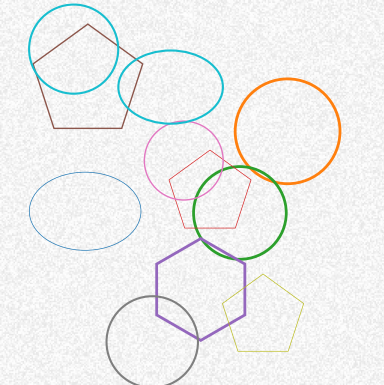[{"shape": "oval", "thickness": 0.5, "radius": 0.72, "center": [0.221, 0.451]}, {"shape": "circle", "thickness": 2, "radius": 0.68, "center": [0.747, 0.659]}, {"shape": "circle", "thickness": 2, "radius": 0.6, "center": [0.623, 0.447]}, {"shape": "pentagon", "thickness": 0.5, "radius": 0.56, "center": [0.545, 0.498]}, {"shape": "hexagon", "thickness": 2, "radius": 0.66, "center": [0.521, 0.248]}, {"shape": "pentagon", "thickness": 1, "radius": 0.75, "center": [0.228, 0.788]}, {"shape": "circle", "thickness": 1, "radius": 0.51, "center": [0.477, 0.583]}, {"shape": "circle", "thickness": 1.5, "radius": 0.59, "center": [0.395, 0.112]}, {"shape": "pentagon", "thickness": 0.5, "radius": 0.55, "center": [0.683, 0.177]}, {"shape": "circle", "thickness": 1.5, "radius": 0.58, "center": [0.191, 0.872]}, {"shape": "oval", "thickness": 1.5, "radius": 0.68, "center": [0.443, 0.774]}]